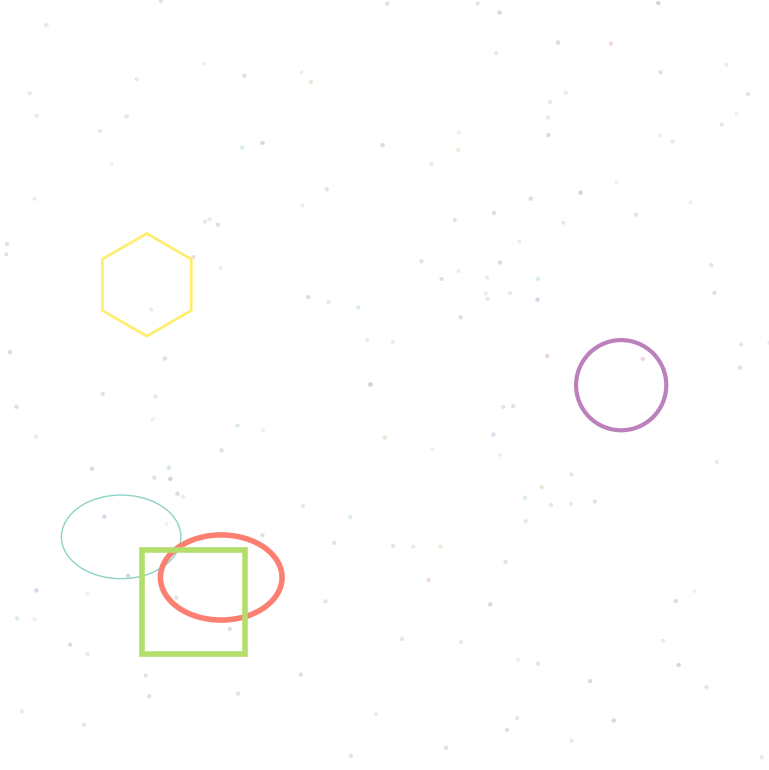[{"shape": "oval", "thickness": 0.5, "radius": 0.39, "center": [0.157, 0.303]}, {"shape": "oval", "thickness": 2, "radius": 0.39, "center": [0.287, 0.25]}, {"shape": "square", "thickness": 2, "radius": 0.34, "center": [0.251, 0.218]}, {"shape": "circle", "thickness": 1.5, "radius": 0.29, "center": [0.807, 0.5]}, {"shape": "hexagon", "thickness": 1, "radius": 0.33, "center": [0.191, 0.63]}]